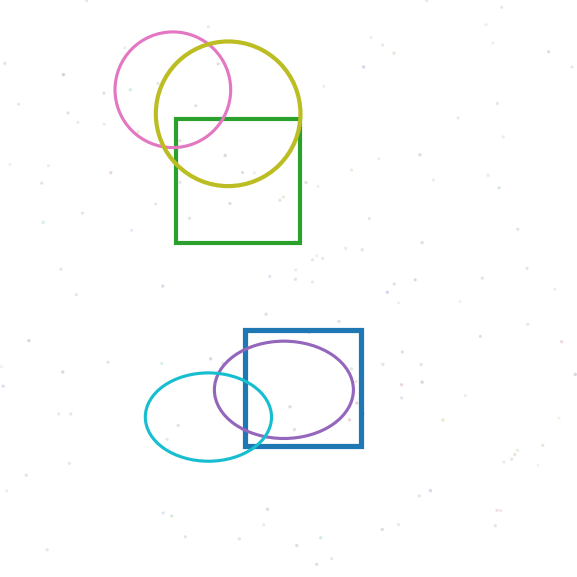[{"shape": "square", "thickness": 2.5, "radius": 0.5, "center": [0.525, 0.327]}, {"shape": "square", "thickness": 2, "radius": 0.54, "center": [0.413, 0.686]}, {"shape": "oval", "thickness": 1.5, "radius": 0.6, "center": [0.492, 0.324]}, {"shape": "circle", "thickness": 1.5, "radius": 0.5, "center": [0.299, 0.844]}, {"shape": "circle", "thickness": 2, "radius": 0.63, "center": [0.395, 0.802]}, {"shape": "oval", "thickness": 1.5, "radius": 0.55, "center": [0.361, 0.277]}]